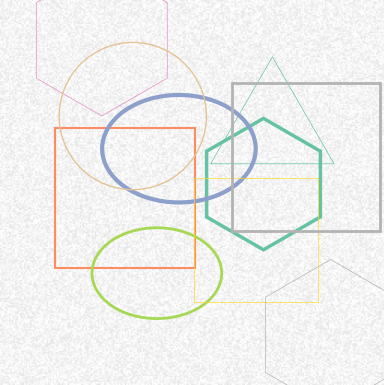[{"shape": "hexagon", "thickness": 2.5, "radius": 0.85, "center": [0.684, 0.522]}, {"shape": "triangle", "thickness": 0.5, "radius": 0.93, "center": [0.708, 0.667]}, {"shape": "square", "thickness": 1.5, "radius": 0.91, "center": [0.325, 0.485]}, {"shape": "oval", "thickness": 3, "radius": 1.0, "center": [0.465, 0.614]}, {"shape": "hexagon", "thickness": 0.5, "radius": 0.98, "center": [0.264, 0.895]}, {"shape": "oval", "thickness": 2, "radius": 0.84, "center": [0.407, 0.29]}, {"shape": "square", "thickness": 0.5, "radius": 0.8, "center": [0.664, 0.377]}, {"shape": "circle", "thickness": 1, "radius": 0.96, "center": [0.345, 0.699]}, {"shape": "square", "thickness": 2, "radius": 0.96, "center": [0.796, 0.593]}, {"shape": "hexagon", "thickness": 0.5, "radius": 0.98, "center": [0.859, 0.13]}]